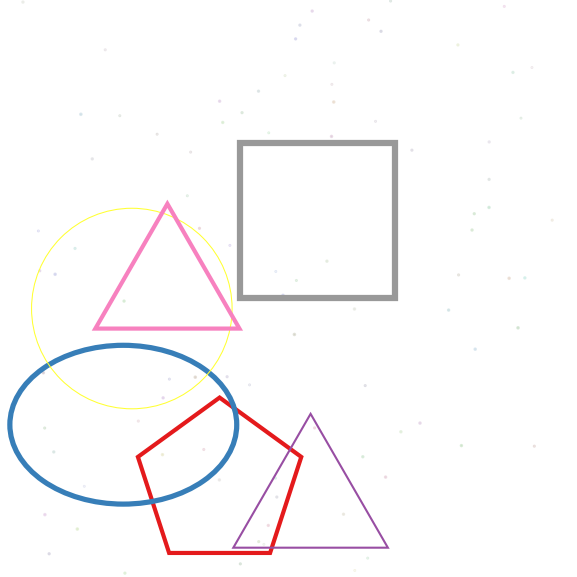[{"shape": "pentagon", "thickness": 2, "radius": 0.74, "center": [0.38, 0.162]}, {"shape": "oval", "thickness": 2.5, "radius": 0.98, "center": [0.214, 0.264]}, {"shape": "triangle", "thickness": 1, "radius": 0.77, "center": [0.538, 0.128]}, {"shape": "circle", "thickness": 0.5, "radius": 0.87, "center": [0.228, 0.465]}, {"shape": "triangle", "thickness": 2, "radius": 0.72, "center": [0.29, 0.502]}, {"shape": "square", "thickness": 3, "radius": 0.67, "center": [0.55, 0.617]}]